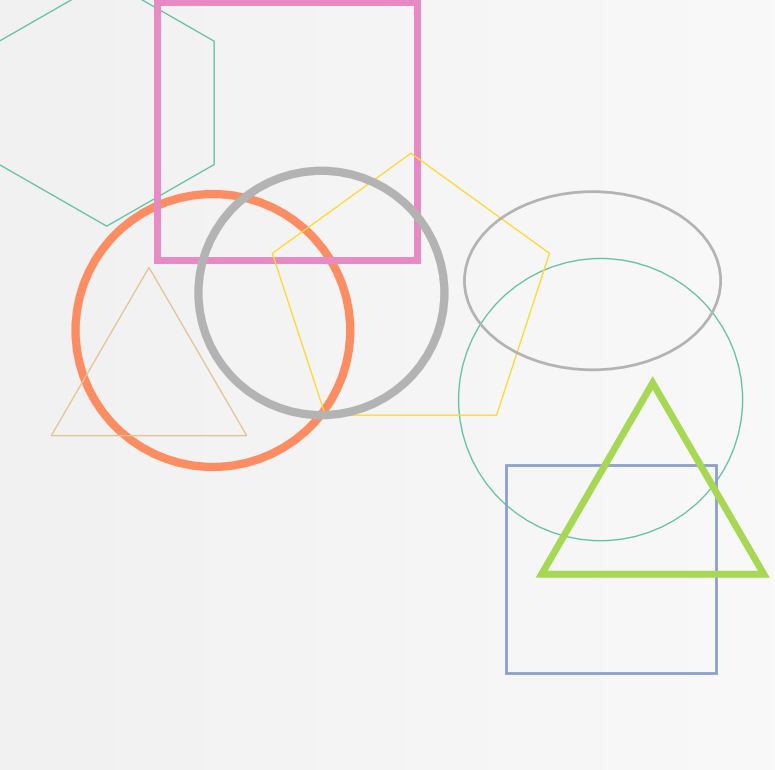[{"shape": "hexagon", "thickness": 0.5, "radius": 0.8, "center": [0.138, 0.866]}, {"shape": "circle", "thickness": 0.5, "radius": 0.92, "center": [0.775, 0.481]}, {"shape": "circle", "thickness": 3, "radius": 0.89, "center": [0.275, 0.571]}, {"shape": "square", "thickness": 1, "radius": 0.68, "center": [0.789, 0.261]}, {"shape": "square", "thickness": 2.5, "radius": 0.84, "center": [0.37, 0.83]}, {"shape": "triangle", "thickness": 2.5, "radius": 0.83, "center": [0.842, 0.337]}, {"shape": "pentagon", "thickness": 0.5, "radius": 0.94, "center": [0.53, 0.613]}, {"shape": "triangle", "thickness": 0.5, "radius": 0.73, "center": [0.192, 0.507]}, {"shape": "circle", "thickness": 3, "radius": 0.79, "center": [0.415, 0.62]}, {"shape": "oval", "thickness": 1, "radius": 0.83, "center": [0.765, 0.635]}]